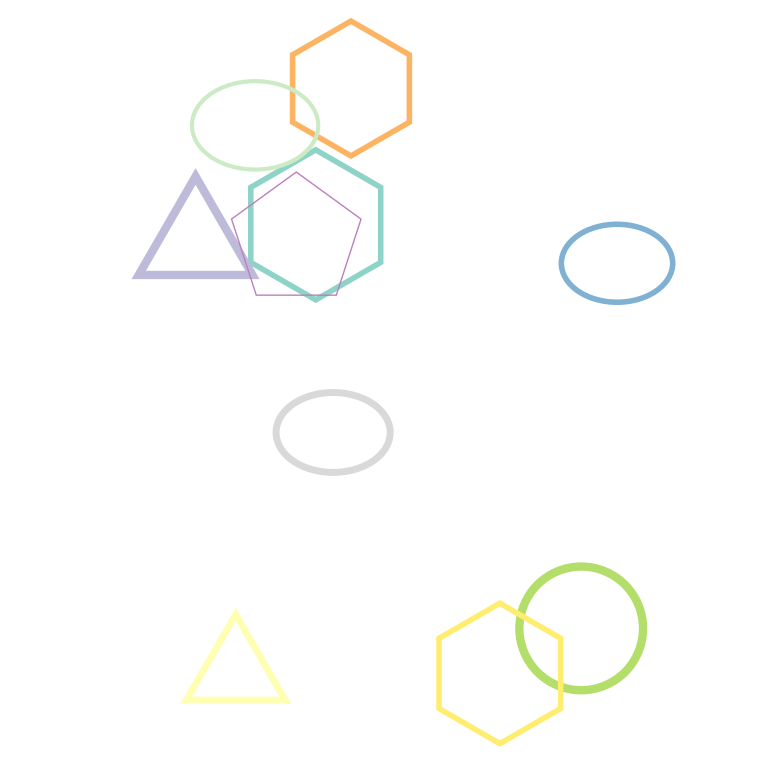[{"shape": "hexagon", "thickness": 2, "radius": 0.49, "center": [0.41, 0.708]}, {"shape": "triangle", "thickness": 2.5, "radius": 0.37, "center": [0.306, 0.128]}, {"shape": "triangle", "thickness": 3, "radius": 0.43, "center": [0.254, 0.686]}, {"shape": "oval", "thickness": 2, "radius": 0.36, "center": [0.801, 0.658]}, {"shape": "hexagon", "thickness": 2, "radius": 0.44, "center": [0.456, 0.885]}, {"shape": "circle", "thickness": 3, "radius": 0.4, "center": [0.755, 0.184]}, {"shape": "oval", "thickness": 2.5, "radius": 0.37, "center": [0.433, 0.438]}, {"shape": "pentagon", "thickness": 0.5, "radius": 0.44, "center": [0.385, 0.688]}, {"shape": "oval", "thickness": 1.5, "radius": 0.41, "center": [0.331, 0.837]}, {"shape": "hexagon", "thickness": 2, "radius": 0.46, "center": [0.649, 0.125]}]